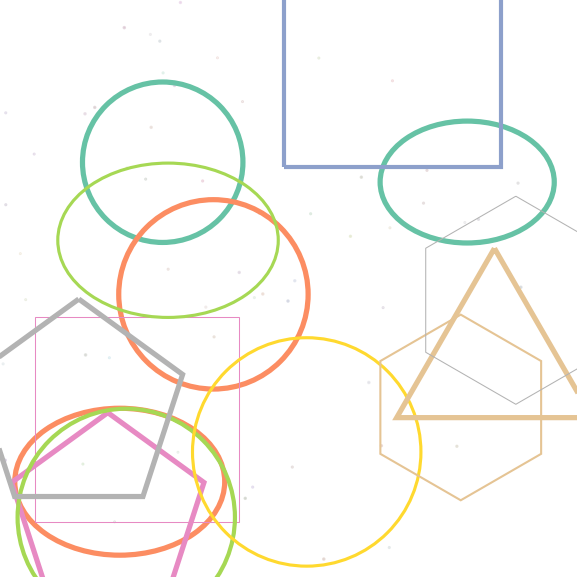[{"shape": "circle", "thickness": 2.5, "radius": 0.69, "center": [0.282, 0.718]}, {"shape": "oval", "thickness": 2.5, "radius": 0.75, "center": [0.809, 0.684]}, {"shape": "circle", "thickness": 2.5, "radius": 0.82, "center": [0.37, 0.489]}, {"shape": "oval", "thickness": 2.5, "radius": 0.91, "center": [0.207, 0.165]}, {"shape": "square", "thickness": 2, "radius": 0.94, "center": [0.679, 0.898]}, {"shape": "square", "thickness": 0.5, "radius": 0.88, "center": [0.237, 0.273]}, {"shape": "pentagon", "thickness": 2.5, "radius": 0.88, "center": [0.187, 0.11]}, {"shape": "circle", "thickness": 2, "radius": 0.94, "center": [0.219, 0.103]}, {"shape": "oval", "thickness": 1.5, "radius": 0.95, "center": [0.291, 0.583]}, {"shape": "circle", "thickness": 1.5, "radius": 0.99, "center": [0.531, 0.217]}, {"shape": "triangle", "thickness": 2.5, "radius": 0.98, "center": [0.856, 0.374]}, {"shape": "hexagon", "thickness": 1, "radius": 0.8, "center": [0.798, 0.294]}, {"shape": "hexagon", "thickness": 0.5, "radius": 0.9, "center": [0.893, 0.479]}, {"shape": "pentagon", "thickness": 2.5, "radius": 0.95, "center": [0.136, 0.292]}]